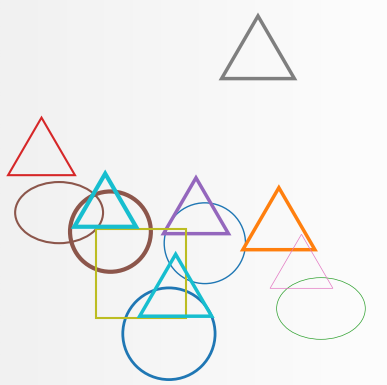[{"shape": "circle", "thickness": 2, "radius": 0.6, "center": [0.436, 0.133]}, {"shape": "circle", "thickness": 1, "radius": 0.52, "center": [0.529, 0.368]}, {"shape": "triangle", "thickness": 2.5, "radius": 0.54, "center": [0.72, 0.405]}, {"shape": "oval", "thickness": 0.5, "radius": 0.57, "center": [0.828, 0.199]}, {"shape": "triangle", "thickness": 1.5, "radius": 0.5, "center": [0.107, 0.595]}, {"shape": "triangle", "thickness": 2.5, "radius": 0.48, "center": [0.506, 0.441]}, {"shape": "oval", "thickness": 1.5, "radius": 0.57, "center": [0.153, 0.448]}, {"shape": "circle", "thickness": 3, "radius": 0.52, "center": [0.285, 0.398]}, {"shape": "triangle", "thickness": 0.5, "radius": 0.47, "center": [0.778, 0.298]}, {"shape": "triangle", "thickness": 2.5, "radius": 0.54, "center": [0.666, 0.85]}, {"shape": "square", "thickness": 1.5, "radius": 0.58, "center": [0.364, 0.29]}, {"shape": "triangle", "thickness": 2.5, "radius": 0.54, "center": [0.453, 0.232]}, {"shape": "triangle", "thickness": 3, "radius": 0.46, "center": [0.271, 0.457]}]